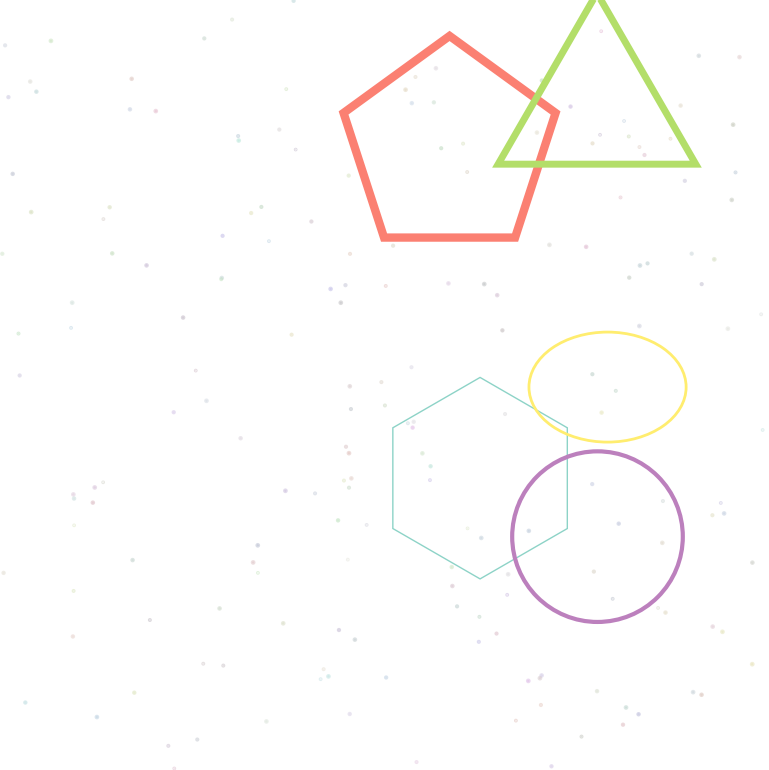[{"shape": "hexagon", "thickness": 0.5, "radius": 0.65, "center": [0.623, 0.379]}, {"shape": "pentagon", "thickness": 3, "radius": 0.72, "center": [0.584, 0.809]}, {"shape": "triangle", "thickness": 2.5, "radius": 0.74, "center": [0.775, 0.861]}, {"shape": "circle", "thickness": 1.5, "radius": 0.55, "center": [0.776, 0.303]}, {"shape": "oval", "thickness": 1, "radius": 0.51, "center": [0.789, 0.497]}]